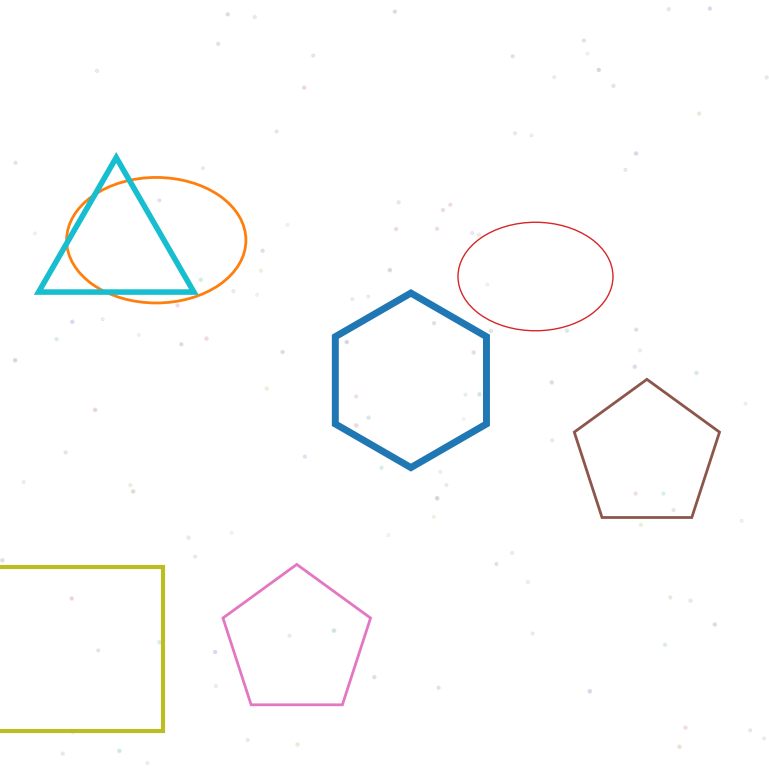[{"shape": "hexagon", "thickness": 2.5, "radius": 0.57, "center": [0.534, 0.506]}, {"shape": "oval", "thickness": 1, "radius": 0.58, "center": [0.203, 0.688]}, {"shape": "oval", "thickness": 0.5, "radius": 0.5, "center": [0.695, 0.641]}, {"shape": "pentagon", "thickness": 1, "radius": 0.5, "center": [0.84, 0.408]}, {"shape": "pentagon", "thickness": 1, "radius": 0.5, "center": [0.385, 0.166]}, {"shape": "square", "thickness": 1.5, "radius": 0.53, "center": [0.105, 0.157]}, {"shape": "triangle", "thickness": 2, "radius": 0.58, "center": [0.151, 0.679]}]